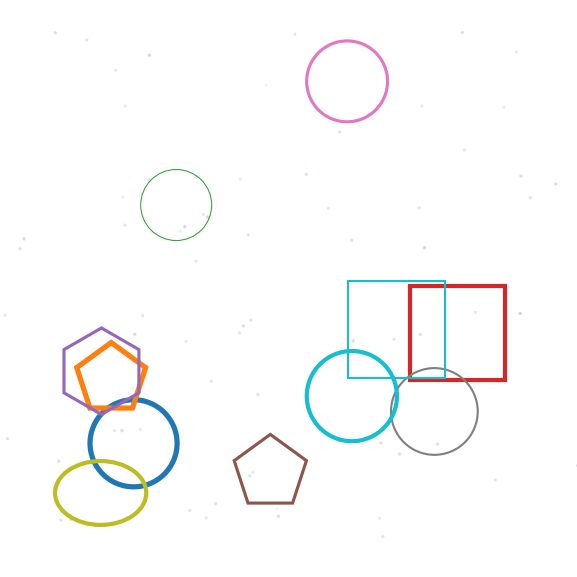[{"shape": "circle", "thickness": 2.5, "radius": 0.38, "center": [0.231, 0.232]}, {"shape": "pentagon", "thickness": 2.5, "radius": 0.31, "center": [0.193, 0.343]}, {"shape": "circle", "thickness": 0.5, "radius": 0.31, "center": [0.305, 0.644]}, {"shape": "square", "thickness": 2, "radius": 0.41, "center": [0.792, 0.422]}, {"shape": "hexagon", "thickness": 1.5, "radius": 0.37, "center": [0.176, 0.356]}, {"shape": "pentagon", "thickness": 1.5, "radius": 0.33, "center": [0.468, 0.181]}, {"shape": "circle", "thickness": 1.5, "radius": 0.35, "center": [0.601, 0.858]}, {"shape": "circle", "thickness": 1, "radius": 0.38, "center": [0.752, 0.287]}, {"shape": "oval", "thickness": 2, "radius": 0.39, "center": [0.174, 0.145]}, {"shape": "circle", "thickness": 2, "radius": 0.39, "center": [0.609, 0.313]}, {"shape": "square", "thickness": 1, "radius": 0.42, "center": [0.686, 0.429]}]